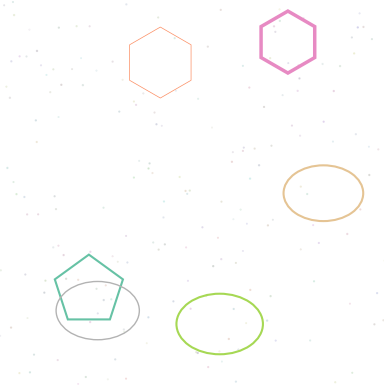[{"shape": "pentagon", "thickness": 1.5, "radius": 0.47, "center": [0.231, 0.246]}, {"shape": "hexagon", "thickness": 0.5, "radius": 0.46, "center": [0.416, 0.838]}, {"shape": "hexagon", "thickness": 2.5, "radius": 0.4, "center": [0.748, 0.891]}, {"shape": "oval", "thickness": 1.5, "radius": 0.56, "center": [0.571, 0.158]}, {"shape": "oval", "thickness": 1.5, "radius": 0.52, "center": [0.84, 0.498]}, {"shape": "oval", "thickness": 1, "radius": 0.54, "center": [0.254, 0.193]}]